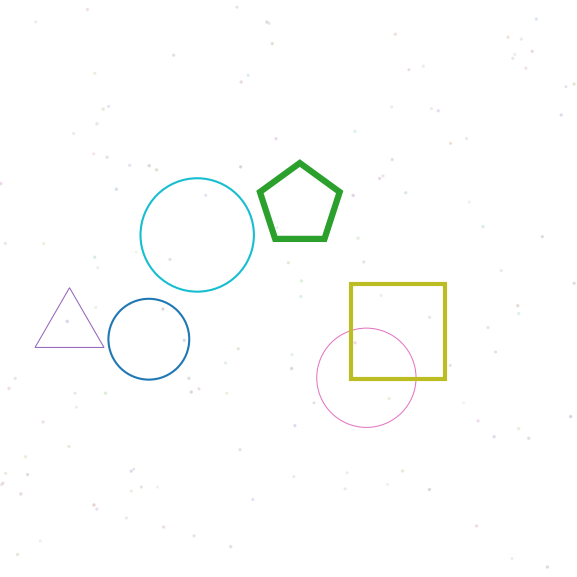[{"shape": "circle", "thickness": 1, "radius": 0.35, "center": [0.258, 0.412]}, {"shape": "pentagon", "thickness": 3, "radius": 0.36, "center": [0.519, 0.644]}, {"shape": "triangle", "thickness": 0.5, "radius": 0.34, "center": [0.12, 0.432]}, {"shape": "circle", "thickness": 0.5, "radius": 0.43, "center": [0.634, 0.345]}, {"shape": "square", "thickness": 2, "radius": 0.41, "center": [0.689, 0.425]}, {"shape": "circle", "thickness": 1, "radius": 0.49, "center": [0.341, 0.592]}]